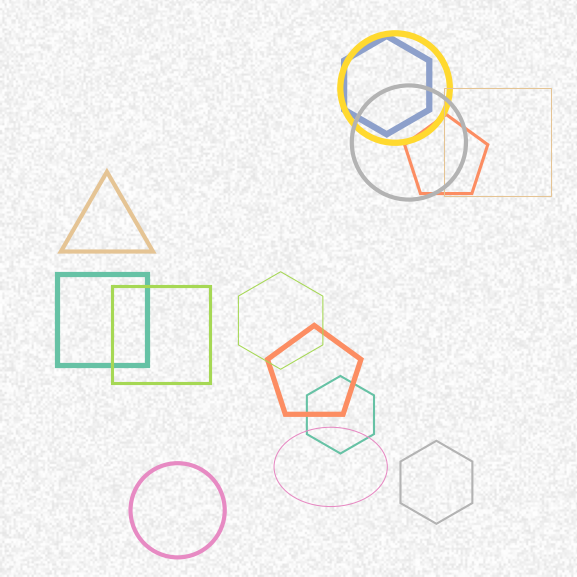[{"shape": "hexagon", "thickness": 1, "radius": 0.34, "center": [0.589, 0.281]}, {"shape": "square", "thickness": 2.5, "radius": 0.39, "center": [0.177, 0.446]}, {"shape": "pentagon", "thickness": 2.5, "radius": 0.43, "center": [0.544, 0.351]}, {"shape": "pentagon", "thickness": 1.5, "radius": 0.38, "center": [0.773, 0.725]}, {"shape": "hexagon", "thickness": 3, "radius": 0.43, "center": [0.67, 0.852]}, {"shape": "oval", "thickness": 0.5, "radius": 0.49, "center": [0.573, 0.191]}, {"shape": "circle", "thickness": 2, "radius": 0.41, "center": [0.308, 0.116]}, {"shape": "hexagon", "thickness": 0.5, "radius": 0.42, "center": [0.486, 0.444]}, {"shape": "square", "thickness": 1.5, "radius": 0.42, "center": [0.279, 0.419]}, {"shape": "circle", "thickness": 3, "radius": 0.47, "center": [0.684, 0.847]}, {"shape": "square", "thickness": 0.5, "radius": 0.47, "center": [0.862, 0.753]}, {"shape": "triangle", "thickness": 2, "radius": 0.46, "center": [0.185, 0.61]}, {"shape": "circle", "thickness": 2, "radius": 0.49, "center": [0.708, 0.752]}, {"shape": "hexagon", "thickness": 1, "radius": 0.36, "center": [0.756, 0.164]}]